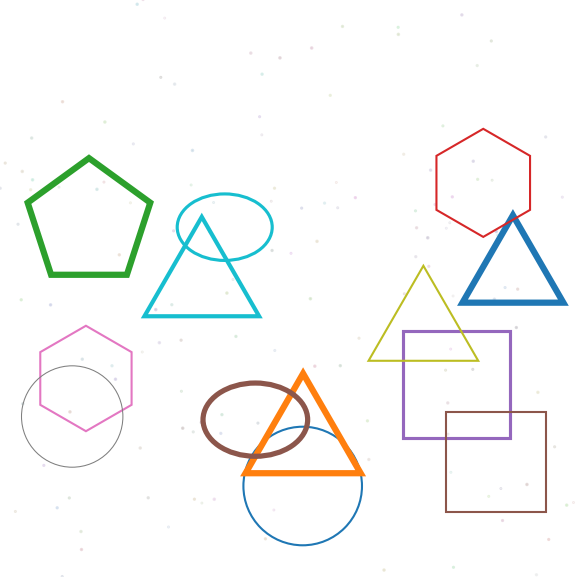[{"shape": "triangle", "thickness": 3, "radius": 0.5, "center": [0.888, 0.525]}, {"shape": "circle", "thickness": 1, "radius": 0.51, "center": [0.524, 0.158]}, {"shape": "triangle", "thickness": 3, "radius": 0.58, "center": [0.525, 0.237]}, {"shape": "pentagon", "thickness": 3, "radius": 0.56, "center": [0.154, 0.614]}, {"shape": "hexagon", "thickness": 1, "radius": 0.47, "center": [0.837, 0.682]}, {"shape": "square", "thickness": 1.5, "radius": 0.46, "center": [0.79, 0.333]}, {"shape": "square", "thickness": 1, "radius": 0.43, "center": [0.859, 0.199]}, {"shape": "oval", "thickness": 2.5, "radius": 0.45, "center": [0.442, 0.272]}, {"shape": "hexagon", "thickness": 1, "radius": 0.46, "center": [0.149, 0.344]}, {"shape": "circle", "thickness": 0.5, "radius": 0.44, "center": [0.125, 0.278]}, {"shape": "triangle", "thickness": 1, "radius": 0.55, "center": [0.733, 0.429]}, {"shape": "oval", "thickness": 1.5, "radius": 0.41, "center": [0.389, 0.606]}, {"shape": "triangle", "thickness": 2, "radius": 0.57, "center": [0.349, 0.509]}]